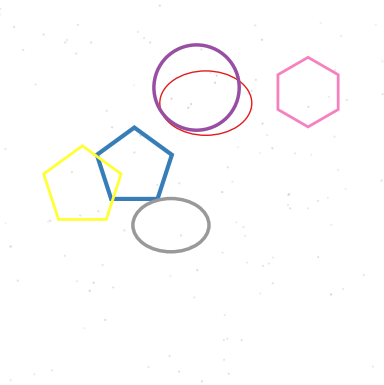[{"shape": "oval", "thickness": 1, "radius": 0.6, "center": [0.535, 0.732]}, {"shape": "pentagon", "thickness": 3, "radius": 0.51, "center": [0.349, 0.566]}, {"shape": "circle", "thickness": 2.5, "radius": 0.55, "center": [0.511, 0.773]}, {"shape": "pentagon", "thickness": 2, "radius": 0.53, "center": [0.214, 0.516]}, {"shape": "hexagon", "thickness": 2, "radius": 0.45, "center": [0.8, 0.761]}, {"shape": "oval", "thickness": 2.5, "radius": 0.49, "center": [0.444, 0.415]}]